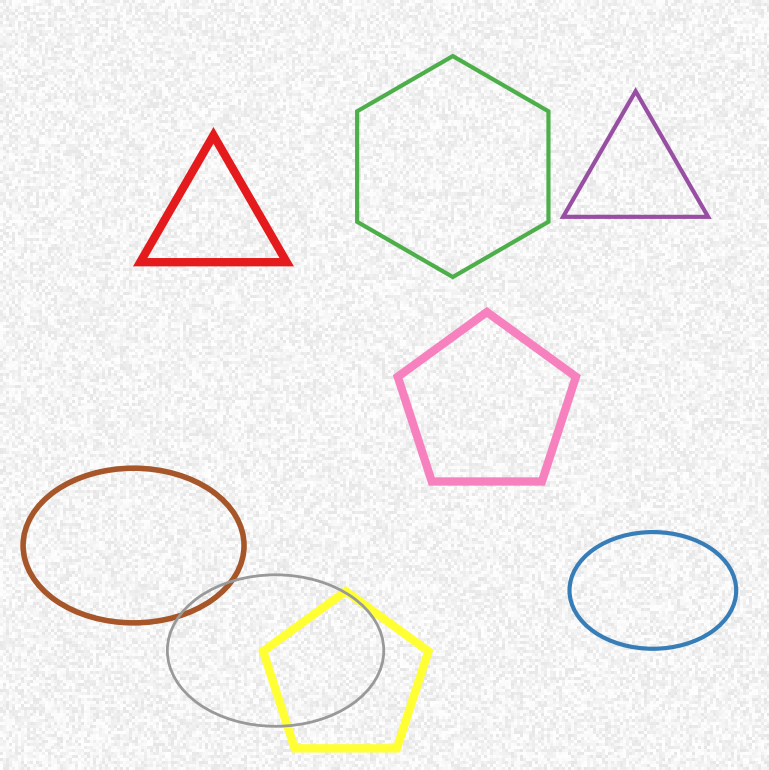[{"shape": "triangle", "thickness": 3, "radius": 0.55, "center": [0.277, 0.714]}, {"shape": "oval", "thickness": 1.5, "radius": 0.54, "center": [0.848, 0.233]}, {"shape": "hexagon", "thickness": 1.5, "radius": 0.72, "center": [0.588, 0.784]}, {"shape": "triangle", "thickness": 1.5, "radius": 0.54, "center": [0.825, 0.773]}, {"shape": "pentagon", "thickness": 3, "radius": 0.56, "center": [0.449, 0.119]}, {"shape": "oval", "thickness": 2, "radius": 0.72, "center": [0.173, 0.292]}, {"shape": "pentagon", "thickness": 3, "radius": 0.61, "center": [0.632, 0.473]}, {"shape": "oval", "thickness": 1, "radius": 0.7, "center": [0.358, 0.155]}]